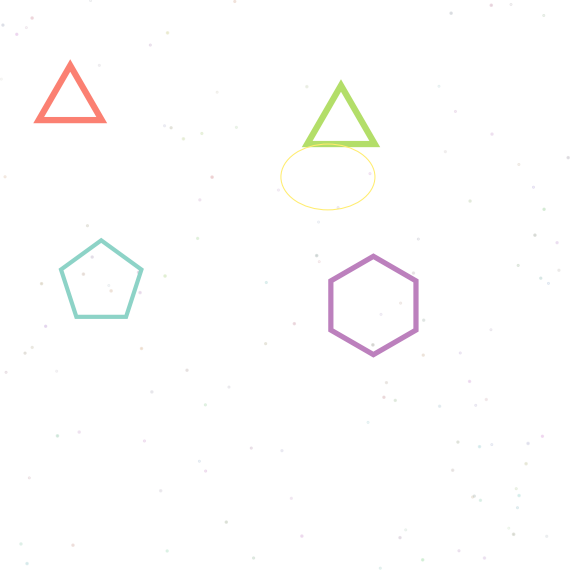[{"shape": "pentagon", "thickness": 2, "radius": 0.37, "center": [0.175, 0.51]}, {"shape": "triangle", "thickness": 3, "radius": 0.32, "center": [0.122, 0.823]}, {"shape": "triangle", "thickness": 3, "radius": 0.34, "center": [0.59, 0.784]}, {"shape": "hexagon", "thickness": 2.5, "radius": 0.43, "center": [0.647, 0.47]}, {"shape": "oval", "thickness": 0.5, "radius": 0.41, "center": [0.568, 0.693]}]